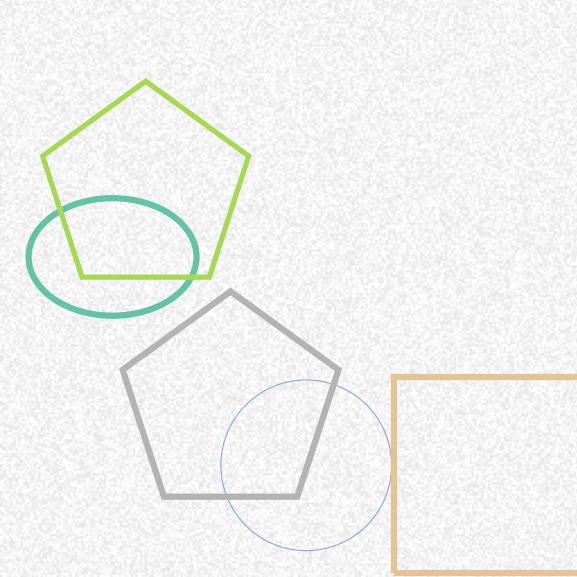[{"shape": "oval", "thickness": 3, "radius": 0.73, "center": [0.195, 0.554]}, {"shape": "circle", "thickness": 0.5, "radius": 0.74, "center": [0.53, 0.193]}, {"shape": "pentagon", "thickness": 2.5, "radius": 0.94, "center": [0.252, 0.671]}, {"shape": "square", "thickness": 3, "radius": 0.85, "center": [0.853, 0.177]}, {"shape": "pentagon", "thickness": 3, "radius": 0.98, "center": [0.399, 0.298]}]